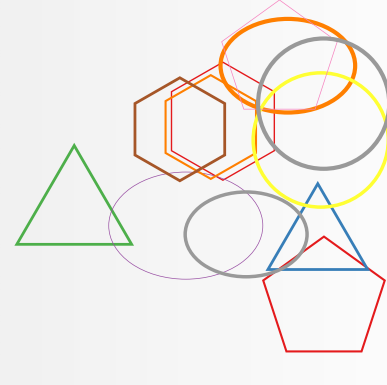[{"shape": "pentagon", "thickness": 1.5, "radius": 0.82, "center": [0.836, 0.221]}, {"shape": "hexagon", "thickness": 1, "radius": 0.77, "center": [0.575, 0.685]}, {"shape": "triangle", "thickness": 2, "radius": 0.74, "center": [0.82, 0.374]}, {"shape": "triangle", "thickness": 2, "radius": 0.86, "center": [0.192, 0.451]}, {"shape": "oval", "thickness": 0.5, "radius": 0.99, "center": [0.479, 0.414]}, {"shape": "hexagon", "thickness": 1.5, "radius": 0.67, "center": [0.544, 0.67]}, {"shape": "oval", "thickness": 3, "radius": 0.87, "center": [0.743, 0.829]}, {"shape": "circle", "thickness": 2.5, "radius": 0.87, "center": [0.828, 0.636]}, {"shape": "hexagon", "thickness": 2, "radius": 0.67, "center": [0.464, 0.664]}, {"shape": "pentagon", "thickness": 0.5, "radius": 0.78, "center": [0.721, 0.843]}, {"shape": "oval", "thickness": 2.5, "radius": 0.79, "center": [0.635, 0.391]}, {"shape": "circle", "thickness": 3, "radius": 0.85, "center": [0.835, 0.731]}]